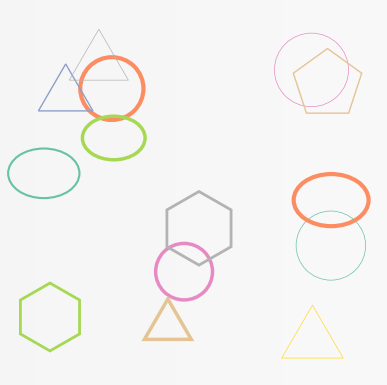[{"shape": "oval", "thickness": 1.5, "radius": 0.46, "center": [0.113, 0.55]}, {"shape": "circle", "thickness": 0.5, "radius": 0.45, "center": [0.854, 0.362]}, {"shape": "circle", "thickness": 3, "radius": 0.41, "center": [0.289, 0.77]}, {"shape": "oval", "thickness": 3, "radius": 0.48, "center": [0.855, 0.48]}, {"shape": "triangle", "thickness": 1, "radius": 0.41, "center": [0.17, 0.753]}, {"shape": "circle", "thickness": 0.5, "radius": 0.48, "center": [0.804, 0.818]}, {"shape": "circle", "thickness": 2.5, "radius": 0.37, "center": [0.475, 0.294]}, {"shape": "hexagon", "thickness": 2, "radius": 0.44, "center": [0.129, 0.177]}, {"shape": "oval", "thickness": 2.5, "radius": 0.4, "center": [0.294, 0.642]}, {"shape": "triangle", "thickness": 0.5, "radius": 0.46, "center": [0.806, 0.116]}, {"shape": "pentagon", "thickness": 1, "radius": 0.46, "center": [0.845, 0.781]}, {"shape": "triangle", "thickness": 2.5, "radius": 0.35, "center": [0.433, 0.153]}, {"shape": "triangle", "thickness": 0.5, "radius": 0.44, "center": [0.255, 0.836]}, {"shape": "hexagon", "thickness": 2, "radius": 0.48, "center": [0.514, 0.407]}]